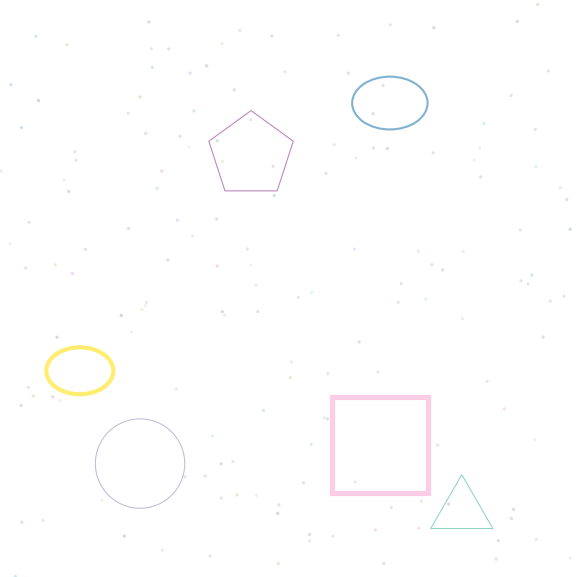[{"shape": "triangle", "thickness": 0.5, "radius": 0.31, "center": [0.8, 0.115]}, {"shape": "circle", "thickness": 0.5, "radius": 0.39, "center": [0.243, 0.196]}, {"shape": "oval", "thickness": 1, "radius": 0.33, "center": [0.675, 0.821]}, {"shape": "square", "thickness": 2.5, "radius": 0.42, "center": [0.658, 0.229]}, {"shape": "pentagon", "thickness": 0.5, "radius": 0.38, "center": [0.435, 0.731]}, {"shape": "oval", "thickness": 2, "radius": 0.29, "center": [0.138, 0.357]}]